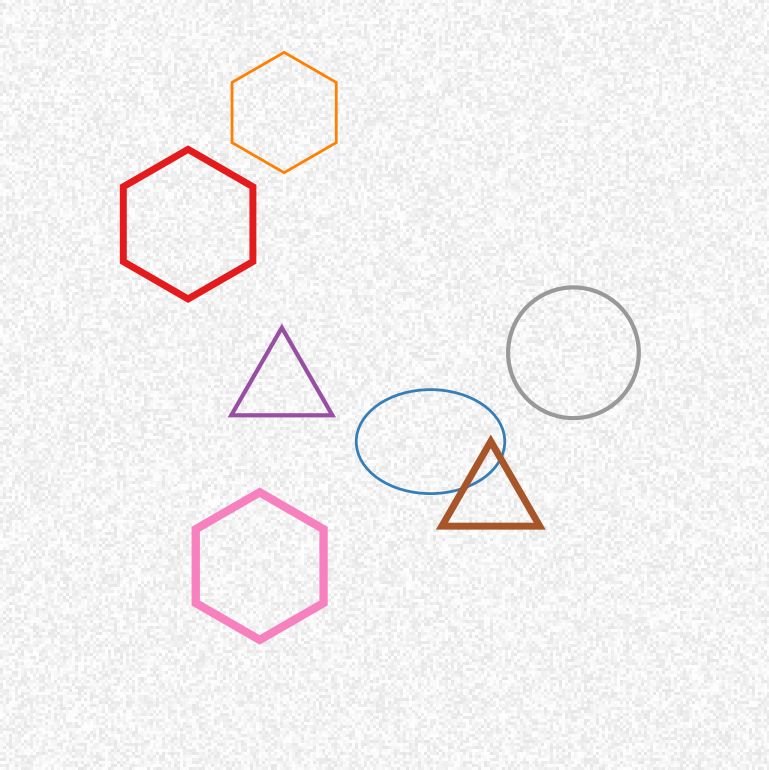[{"shape": "hexagon", "thickness": 2.5, "radius": 0.49, "center": [0.244, 0.709]}, {"shape": "oval", "thickness": 1, "radius": 0.48, "center": [0.559, 0.426]}, {"shape": "triangle", "thickness": 1.5, "radius": 0.38, "center": [0.366, 0.499]}, {"shape": "hexagon", "thickness": 1, "radius": 0.39, "center": [0.369, 0.854]}, {"shape": "triangle", "thickness": 2.5, "radius": 0.37, "center": [0.637, 0.353]}, {"shape": "hexagon", "thickness": 3, "radius": 0.48, "center": [0.337, 0.265]}, {"shape": "circle", "thickness": 1.5, "radius": 0.42, "center": [0.745, 0.542]}]